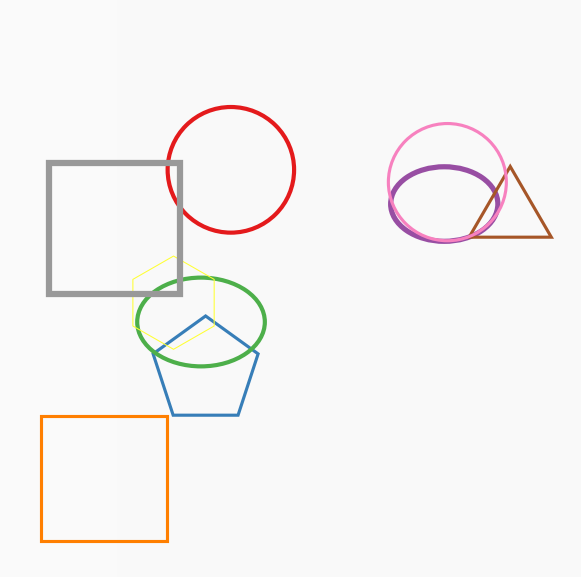[{"shape": "circle", "thickness": 2, "radius": 0.54, "center": [0.397, 0.705]}, {"shape": "pentagon", "thickness": 1.5, "radius": 0.47, "center": [0.354, 0.357]}, {"shape": "oval", "thickness": 2, "radius": 0.55, "center": [0.346, 0.442]}, {"shape": "oval", "thickness": 2.5, "radius": 0.46, "center": [0.764, 0.646]}, {"shape": "square", "thickness": 1.5, "radius": 0.54, "center": [0.179, 0.17]}, {"shape": "hexagon", "thickness": 0.5, "radius": 0.4, "center": [0.299, 0.475]}, {"shape": "triangle", "thickness": 1.5, "radius": 0.41, "center": [0.878, 0.629]}, {"shape": "circle", "thickness": 1.5, "radius": 0.51, "center": [0.77, 0.684]}, {"shape": "square", "thickness": 3, "radius": 0.56, "center": [0.197, 0.604]}]